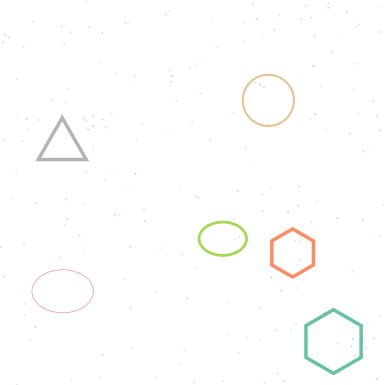[{"shape": "hexagon", "thickness": 2.5, "radius": 0.41, "center": [0.866, 0.113]}, {"shape": "hexagon", "thickness": 2.5, "radius": 0.31, "center": [0.76, 0.343]}, {"shape": "oval", "thickness": 0.5, "radius": 0.4, "center": [0.163, 0.243]}, {"shape": "oval", "thickness": 2, "radius": 0.31, "center": [0.579, 0.38]}, {"shape": "circle", "thickness": 1.5, "radius": 0.33, "center": [0.697, 0.739]}, {"shape": "triangle", "thickness": 2.5, "radius": 0.36, "center": [0.162, 0.622]}]